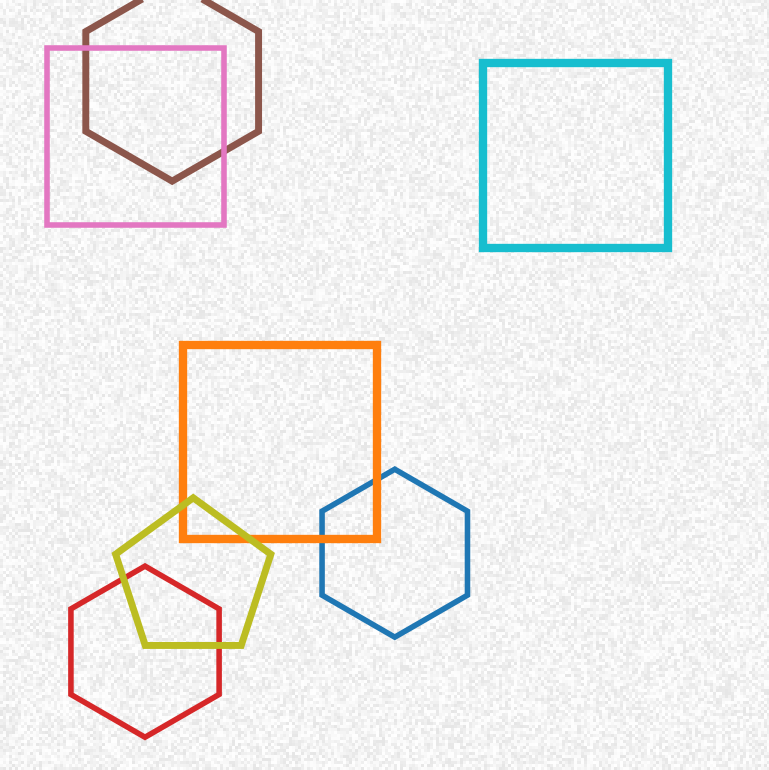[{"shape": "hexagon", "thickness": 2, "radius": 0.55, "center": [0.513, 0.282]}, {"shape": "square", "thickness": 3, "radius": 0.63, "center": [0.363, 0.426]}, {"shape": "hexagon", "thickness": 2, "radius": 0.56, "center": [0.188, 0.154]}, {"shape": "hexagon", "thickness": 2.5, "radius": 0.65, "center": [0.224, 0.894]}, {"shape": "square", "thickness": 2, "radius": 0.57, "center": [0.176, 0.823]}, {"shape": "pentagon", "thickness": 2.5, "radius": 0.53, "center": [0.251, 0.247]}, {"shape": "square", "thickness": 3, "radius": 0.6, "center": [0.747, 0.798]}]